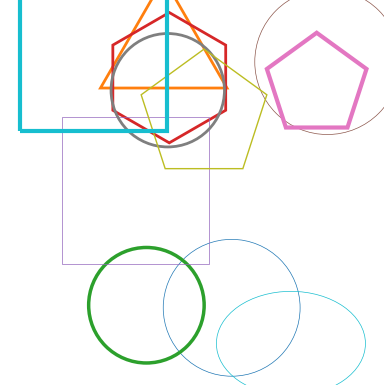[{"shape": "circle", "thickness": 0.5, "radius": 0.89, "center": [0.602, 0.201]}, {"shape": "triangle", "thickness": 2, "radius": 0.95, "center": [0.425, 0.866]}, {"shape": "circle", "thickness": 2.5, "radius": 0.75, "center": [0.38, 0.207]}, {"shape": "hexagon", "thickness": 2, "radius": 0.85, "center": [0.44, 0.798]}, {"shape": "square", "thickness": 0.5, "radius": 0.95, "center": [0.352, 0.504]}, {"shape": "circle", "thickness": 0.5, "radius": 0.94, "center": [0.85, 0.839]}, {"shape": "pentagon", "thickness": 3, "radius": 0.68, "center": [0.823, 0.779]}, {"shape": "circle", "thickness": 2, "radius": 0.74, "center": [0.436, 0.766]}, {"shape": "pentagon", "thickness": 1, "radius": 0.86, "center": [0.53, 0.701]}, {"shape": "square", "thickness": 3, "radius": 0.95, "center": [0.243, 0.85]}, {"shape": "oval", "thickness": 0.5, "radius": 0.97, "center": [0.756, 0.108]}]